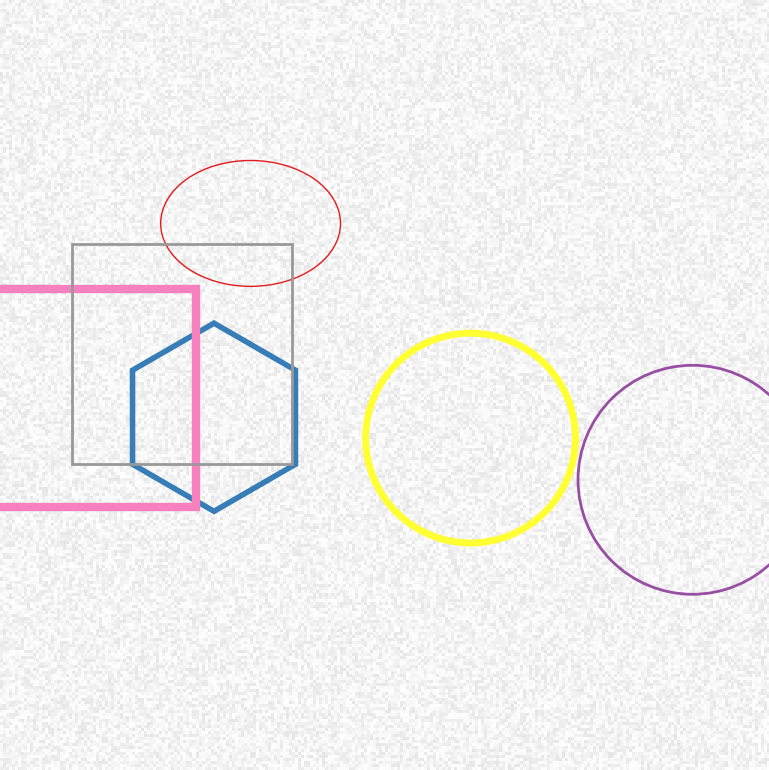[{"shape": "oval", "thickness": 0.5, "radius": 0.58, "center": [0.325, 0.71]}, {"shape": "hexagon", "thickness": 2, "radius": 0.61, "center": [0.278, 0.458]}, {"shape": "circle", "thickness": 1, "radius": 0.74, "center": [0.899, 0.377]}, {"shape": "circle", "thickness": 2.5, "radius": 0.68, "center": [0.611, 0.431]}, {"shape": "square", "thickness": 3, "radius": 0.71, "center": [0.113, 0.483]}, {"shape": "square", "thickness": 1, "radius": 0.71, "center": [0.236, 0.54]}]